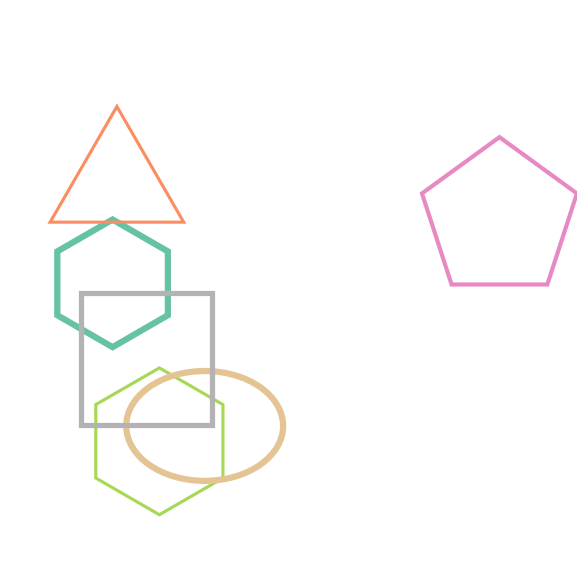[{"shape": "hexagon", "thickness": 3, "radius": 0.55, "center": [0.195, 0.509]}, {"shape": "triangle", "thickness": 1.5, "radius": 0.67, "center": [0.202, 0.681]}, {"shape": "pentagon", "thickness": 2, "radius": 0.71, "center": [0.865, 0.621]}, {"shape": "hexagon", "thickness": 1.5, "radius": 0.64, "center": [0.276, 0.235]}, {"shape": "oval", "thickness": 3, "radius": 0.68, "center": [0.354, 0.262]}, {"shape": "square", "thickness": 2.5, "radius": 0.57, "center": [0.254, 0.377]}]